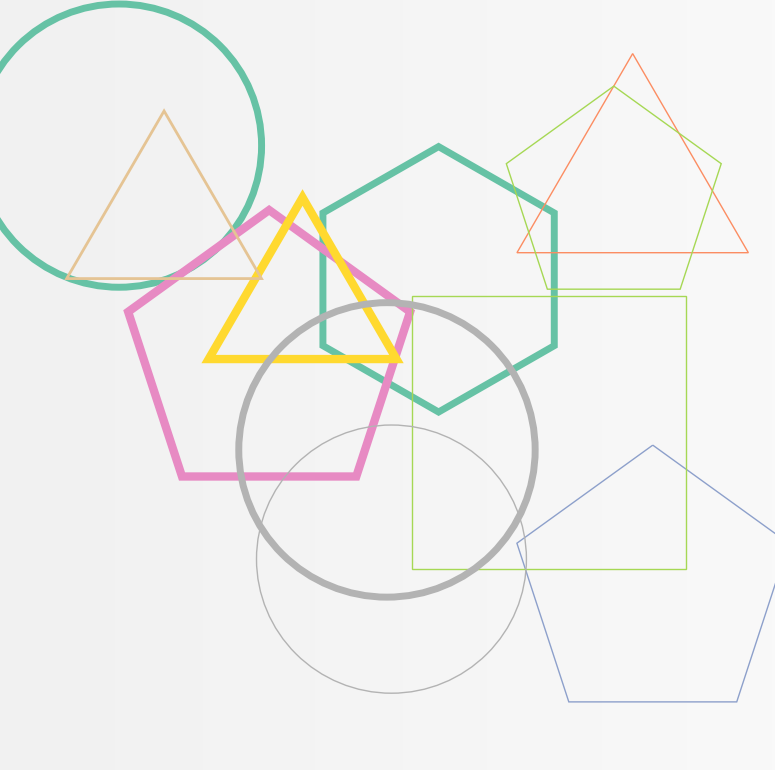[{"shape": "hexagon", "thickness": 2.5, "radius": 0.86, "center": [0.566, 0.637]}, {"shape": "circle", "thickness": 2.5, "radius": 0.92, "center": [0.154, 0.811]}, {"shape": "triangle", "thickness": 0.5, "radius": 0.86, "center": [0.816, 0.758]}, {"shape": "pentagon", "thickness": 0.5, "radius": 0.92, "center": [0.842, 0.238]}, {"shape": "pentagon", "thickness": 3, "radius": 0.96, "center": [0.347, 0.536]}, {"shape": "pentagon", "thickness": 0.5, "radius": 0.73, "center": [0.792, 0.742]}, {"shape": "square", "thickness": 0.5, "radius": 0.89, "center": [0.708, 0.438]}, {"shape": "triangle", "thickness": 3, "radius": 0.7, "center": [0.39, 0.604]}, {"shape": "triangle", "thickness": 1, "radius": 0.73, "center": [0.212, 0.711]}, {"shape": "circle", "thickness": 0.5, "radius": 0.87, "center": [0.505, 0.274]}, {"shape": "circle", "thickness": 2.5, "radius": 0.96, "center": [0.499, 0.416]}]